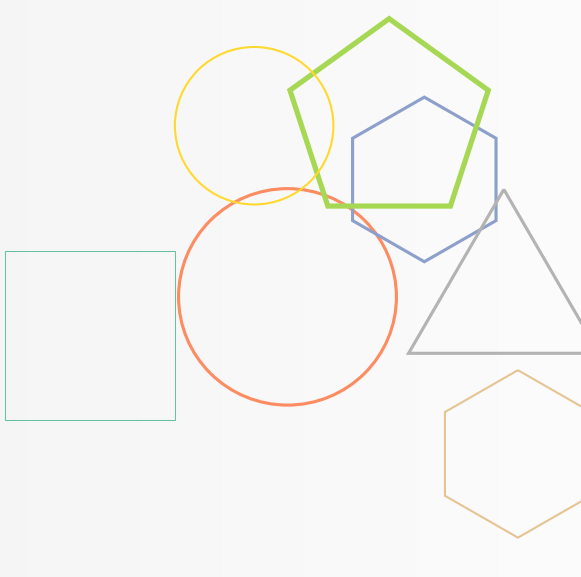[{"shape": "square", "thickness": 0.5, "radius": 0.73, "center": [0.155, 0.418]}, {"shape": "circle", "thickness": 1.5, "radius": 0.94, "center": [0.495, 0.485]}, {"shape": "hexagon", "thickness": 1.5, "radius": 0.71, "center": [0.73, 0.688]}, {"shape": "pentagon", "thickness": 2.5, "radius": 0.9, "center": [0.669, 0.787]}, {"shape": "circle", "thickness": 1, "radius": 0.68, "center": [0.437, 0.781]}, {"shape": "hexagon", "thickness": 1, "radius": 0.73, "center": [0.891, 0.213]}, {"shape": "triangle", "thickness": 1.5, "radius": 0.95, "center": [0.867, 0.482]}]